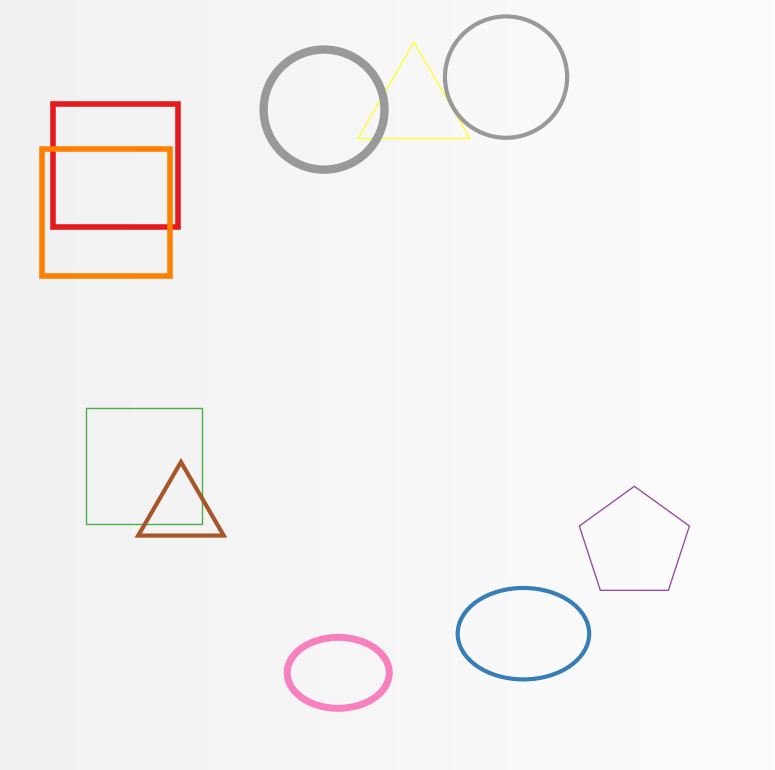[{"shape": "square", "thickness": 2, "radius": 0.4, "center": [0.149, 0.785]}, {"shape": "oval", "thickness": 1.5, "radius": 0.42, "center": [0.675, 0.177]}, {"shape": "square", "thickness": 0.5, "radius": 0.38, "center": [0.186, 0.395]}, {"shape": "pentagon", "thickness": 0.5, "radius": 0.37, "center": [0.819, 0.294]}, {"shape": "square", "thickness": 2, "radius": 0.41, "center": [0.136, 0.724]}, {"shape": "triangle", "thickness": 0.5, "radius": 0.42, "center": [0.534, 0.862]}, {"shape": "triangle", "thickness": 1.5, "radius": 0.32, "center": [0.234, 0.336]}, {"shape": "oval", "thickness": 2.5, "radius": 0.33, "center": [0.436, 0.126]}, {"shape": "circle", "thickness": 1.5, "radius": 0.39, "center": [0.653, 0.9]}, {"shape": "circle", "thickness": 3, "radius": 0.39, "center": [0.418, 0.858]}]